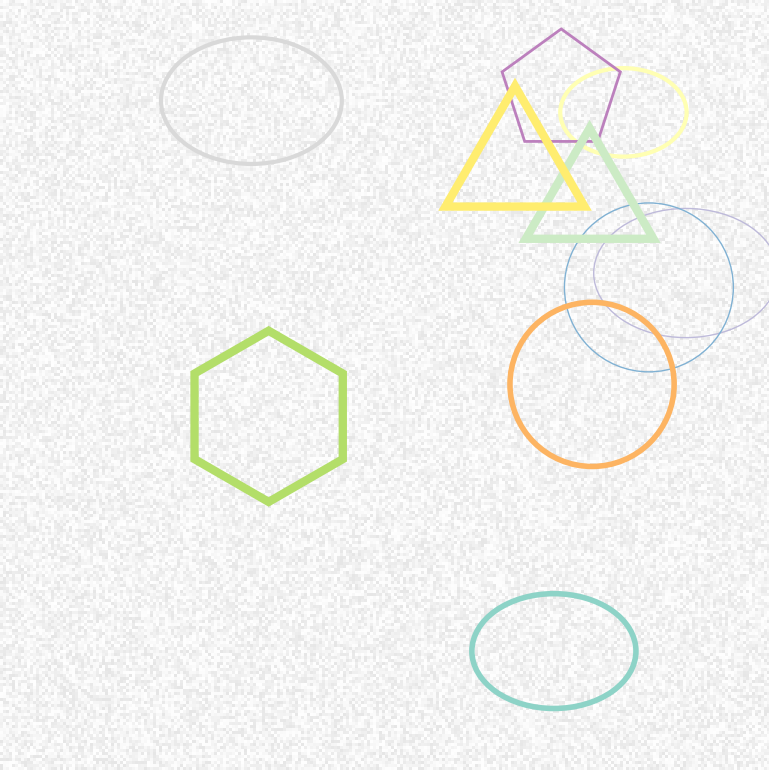[{"shape": "oval", "thickness": 2, "radius": 0.53, "center": [0.719, 0.154]}, {"shape": "oval", "thickness": 1.5, "radius": 0.41, "center": [0.81, 0.854]}, {"shape": "oval", "thickness": 0.5, "radius": 0.6, "center": [0.891, 0.645]}, {"shape": "circle", "thickness": 0.5, "radius": 0.55, "center": [0.843, 0.627]}, {"shape": "circle", "thickness": 2, "radius": 0.53, "center": [0.769, 0.501]}, {"shape": "hexagon", "thickness": 3, "radius": 0.56, "center": [0.349, 0.459]}, {"shape": "oval", "thickness": 1.5, "radius": 0.59, "center": [0.326, 0.869]}, {"shape": "pentagon", "thickness": 1, "radius": 0.4, "center": [0.729, 0.882]}, {"shape": "triangle", "thickness": 3, "radius": 0.48, "center": [0.766, 0.738]}, {"shape": "triangle", "thickness": 3, "radius": 0.52, "center": [0.669, 0.784]}]